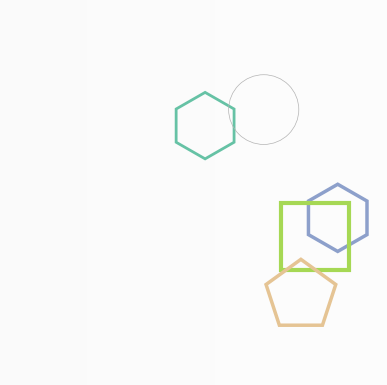[{"shape": "hexagon", "thickness": 2, "radius": 0.43, "center": [0.529, 0.674]}, {"shape": "hexagon", "thickness": 2.5, "radius": 0.44, "center": [0.872, 0.434]}, {"shape": "square", "thickness": 3, "radius": 0.44, "center": [0.813, 0.386]}, {"shape": "pentagon", "thickness": 2.5, "radius": 0.47, "center": [0.777, 0.232]}, {"shape": "circle", "thickness": 0.5, "radius": 0.45, "center": [0.681, 0.715]}]